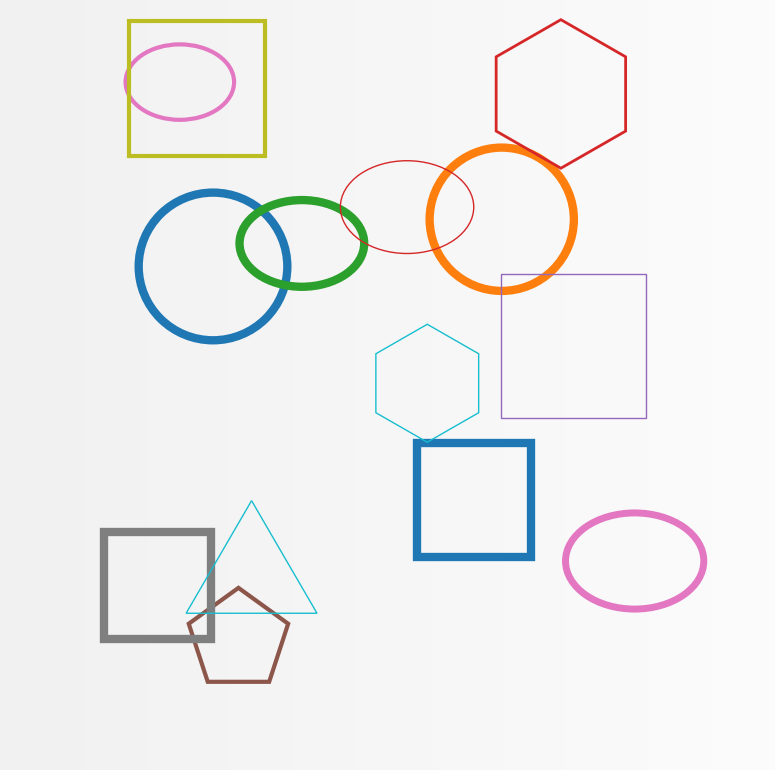[{"shape": "circle", "thickness": 3, "radius": 0.48, "center": [0.275, 0.654]}, {"shape": "square", "thickness": 3, "radius": 0.37, "center": [0.612, 0.351]}, {"shape": "circle", "thickness": 3, "radius": 0.47, "center": [0.647, 0.715]}, {"shape": "oval", "thickness": 3, "radius": 0.4, "center": [0.39, 0.684]}, {"shape": "hexagon", "thickness": 1, "radius": 0.48, "center": [0.724, 0.878]}, {"shape": "oval", "thickness": 0.5, "radius": 0.43, "center": [0.525, 0.731]}, {"shape": "square", "thickness": 0.5, "radius": 0.47, "center": [0.74, 0.551]}, {"shape": "pentagon", "thickness": 1.5, "radius": 0.34, "center": [0.308, 0.169]}, {"shape": "oval", "thickness": 2.5, "radius": 0.45, "center": [0.819, 0.271]}, {"shape": "oval", "thickness": 1.5, "radius": 0.35, "center": [0.232, 0.893]}, {"shape": "square", "thickness": 3, "radius": 0.35, "center": [0.203, 0.239]}, {"shape": "square", "thickness": 1.5, "radius": 0.44, "center": [0.254, 0.885]}, {"shape": "hexagon", "thickness": 0.5, "radius": 0.38, "center": [0.551, 0.502]}, {"shape": "triangle", "thickness": 0.5, "radius": 0.49, "center": [0.325, 0.252]}]